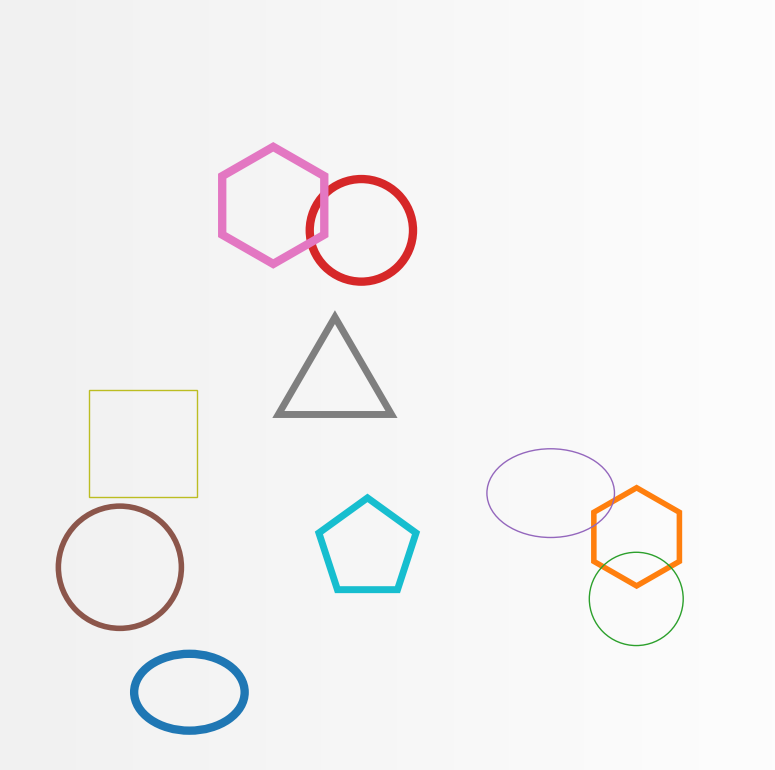[{"shape": "oval", "thickness": 3, "radius": 0.36, "center": [0.244, 0.101]}, {"shape": "hexagon", "thickness": 2, "radius": 0.32, "center": [0.821, 0.303]}, {"shape": "circle", "thickness": 0.5, "radius": 0.3, "center": [0.821, 0.222]}, {"shape": "circle", "thickness": 3, "radius": 0.33, "center": [0.466, 0.701]}, {"shape": "oval", "thickness": 0.5, "radius": 0.41, "center": [0.711, 0.36]}, {"shape": "circle", "thickness": 2, "radius": 0.4, "center": [0.155, 0.263]}, {"shape": "hexagon", "thickness": 3, "radius": 0.38, "center": [0.353, 0.733]}, {"shape": "triangle", "thickness": 2.5, "radius": 0.42, "center": [0.432, 0.504]}, {"shape": "square", "thickness": 0.5, "radius": 0.35, "center": [0.185, 0.424]}, {"shape": "pentagon", "thickness": 2.5, "radius": 0.33, "center": [0.474, 0.288]}]